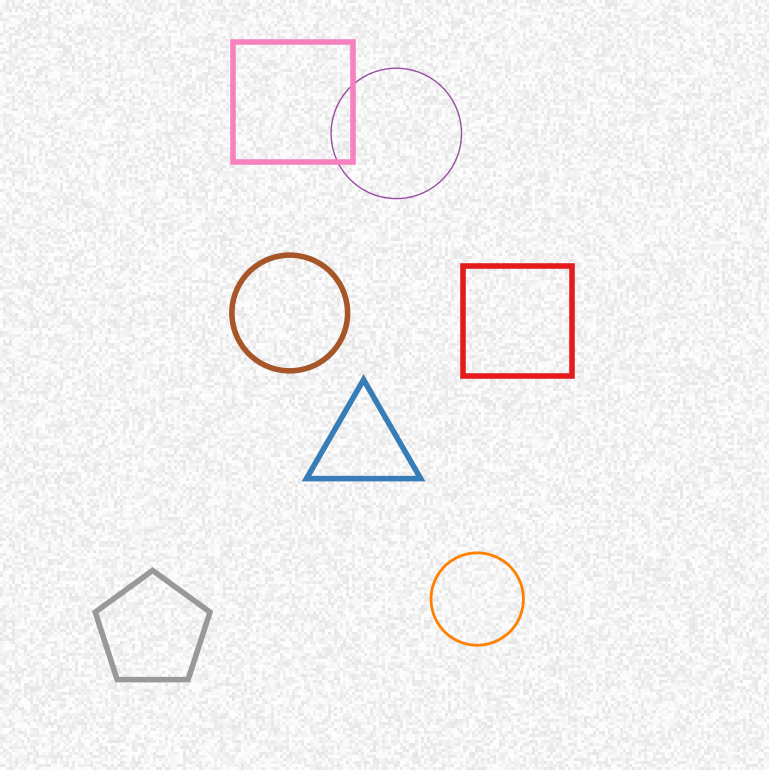[{"shape": "square", "thickness": 2, "radius": 0.36, "center": [0.672, 0.583]}, {"shape": "triangle", "thickness": 2, "radius": 0.43, "center": [0.472, 0.421]}, {"shape": "circle", "thickness": 0.5, "radius": 0.42, "center": [0.515, 0.827]}, {"shape": "circle", "thickness": 1, "radius": 0.3, "center": [0.62, 0.222]}, {"shape": "circle", "thickness": 2, "radius": 0.38, "center": [0.376, 0.594]}, {"shape": "square", "thickness": 2, "radius": 0.39, "center": [0.381, 0.867]}, {"shape": "pentagon", "thickness": 2, "radius": 0.39, "center": [0.198, 0.181]}]